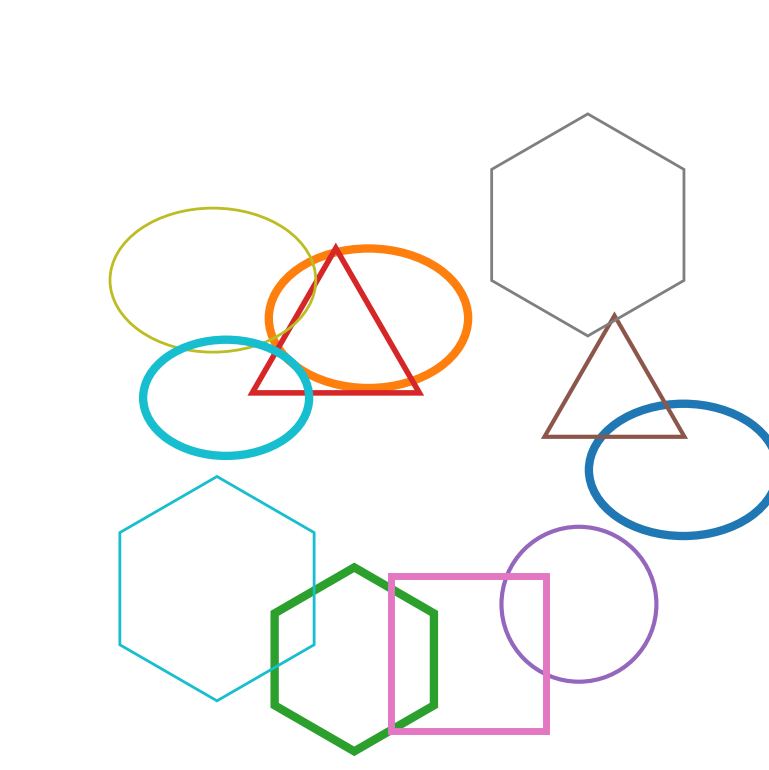[{"shape": "oval", "thickness": 3, "radius": 0.61, "center": [0.888, 0.39]}, {"shape": "oval", "thickness": 3, "radius": 0.65, "center": [0.479, 0.587]}, {"shape": "hexagon", "thickness": 3, "radius": 0.6, "center": [0.46, 0.144]}, {"shape": "triangle", "thickness": 2, "radius": 0.63, "center": [0.436, 0.552]}, {"shape": "circle", "thickness": 1.5, "radius": 0.5, "center": [0.752, 0.215]}, {"shape": "triangle", "thickness": 1.5, "radius": 0.52, "center": [0.798, 0.485]}, {"shape": "square", "thickness": 2.5, "radius": 0.51, "center": [0.609, 0.151]}, {"shape": "hexagon", "thickness": 1, "radius": 0.72, "center": [0.763, 0.708]}, {"shape": "oval", "thickness": 1, "radius": 0.67, "center": [0.276, 0.636]}, {"shape": "oval", "thickness": 3, "radius": 0.54, "center": [0.294, 0.483]}, {"shape": "hexagon", "thickness": 1, "radius": 0.73, "center": [0.282, 0.235]}]